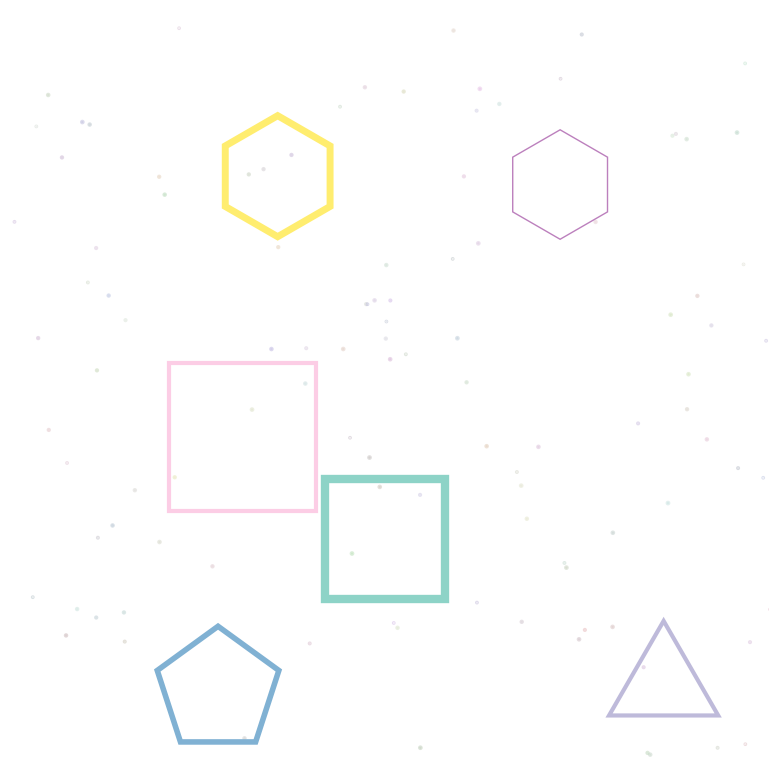[{"shape": "square", "thickness": 3, "radius": 0.39, "center": [0.5, 0.3]}, {"shape": "triangle", "thickness": 1.5, "radius": 0.41, "center": [0.862, 0.112]}, {"shape": "pentagon", "thickness": 2, "radius": 0.42, "center": [0.283, 0.104]}, {"shape": "square", "thickness": 1.5, "radius": 0.48, "center": [0.315, 0.432]}, {"shape": "hexagon", "thickness": 0.5, "radius": 0.36, "center": [0.727, 0.76]}, {"shape": "hexagon", "thickness": 2.5, "radius": 0.39, "center": [0.361, 0.771]}]